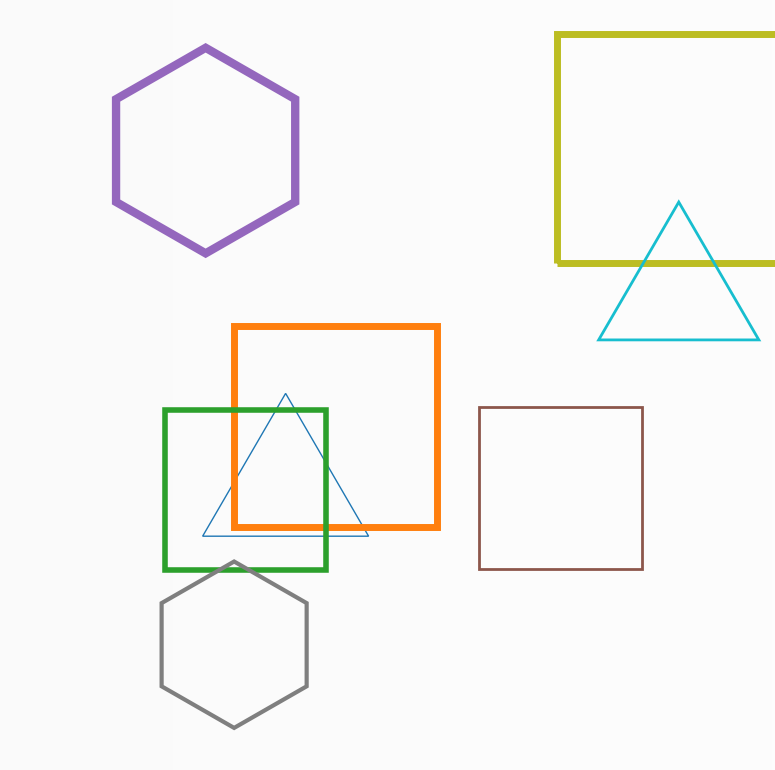[{"shape": "triangle", "thickness": 0.5, "radius": 0.62, "center": [0.369, 0.365]}, {"shape": "square", "thickness": 2.5, "radius": 0.65, "center": [0.433, 0.446]}, {"shape": "square", "thickness": 2, "radius": 0.52, "center": [0.317, 0.364]}, {"shape": "hexagon", "thickness": 3, "radius": 0.67, "center": [0.265, 0.804]}, {"shape": "square", "thickness": 1, "radius": 0.52, "center": [0.724, 0.366]}, {"shape": "hexagon", "thickness": 1.5, "radius": 0.54, "center": [0.302, 0.163]}, {"shape": "square", "thickness": 2.5, "radius": 0.74, "center": [0.867, 0.808]}, {"shape": "triangle", "thickness": 1, "radius": 0.6, "center": [0.876, 0.618]}]